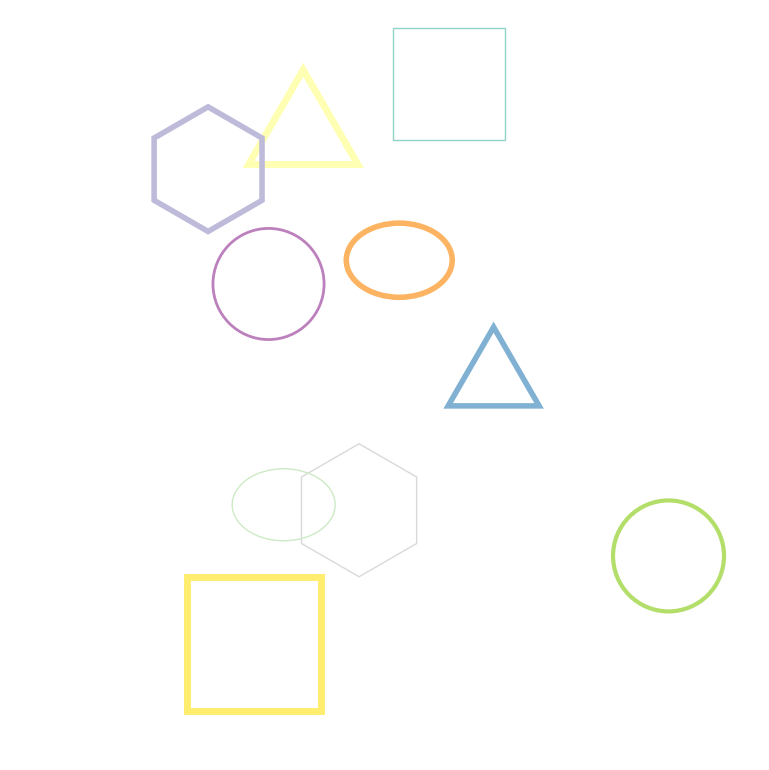[{"shape": "square", "thickness": 0.5, "radius": 0.36, "center": [0.583, 0.891]}, {"shape": "triangle", "thickness": 2.5, "radius": 0.41, "center": [0.394, 0.827]}, {"shape": "hexagon", "thickness": 2, "radius": 0.4, "center": [0.27, 0.78]}, {"shape": "triangle", "thickness": 2, "radius": 0.34, "center": [0.641, 0.507]}, {"shape": "oval", "thickness": 2, "radius": 0.34, "center": [0.519, 0.662]}, {"shape": "circle", "thickness": 1.5, "radius": 0.36, "center": [0.868, 0.278]}, {"shape": "hexagon", "thickness": 0.5, "radius": 0.43, "center": [0.466, 0.337]}, {"shape": "circle", "thickness": 1, "radius": 0.36, "center": [0.349, 0.631]}, {"shape": "oval", "thickness": 0.5, "radius": 0.33, "center": [0.368, 0.344]}, {"shape": "square", "thickness": 2.5, "radius": 0.44, "center": [0.33, 0.164]}]